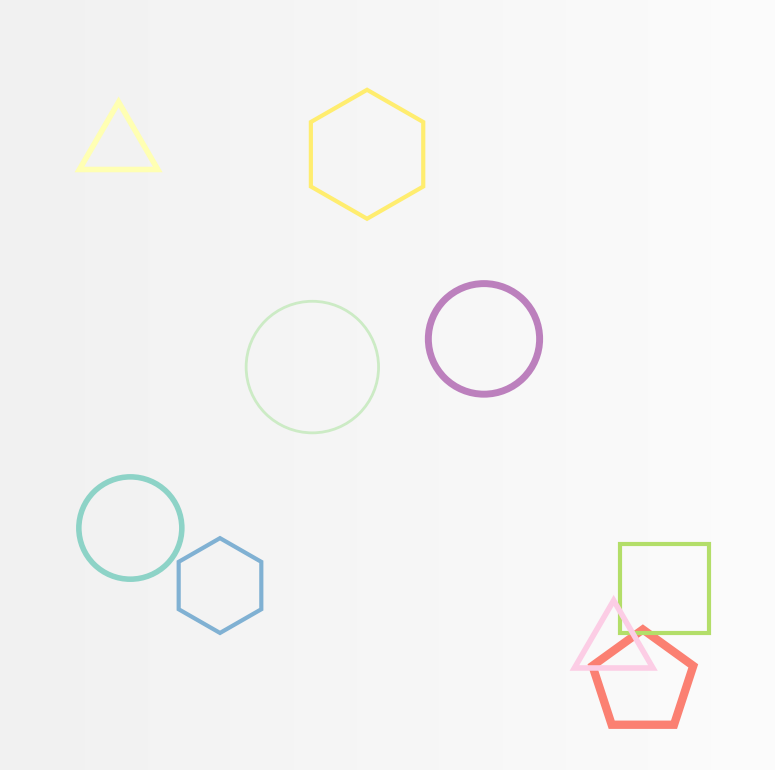[{"shape": "circle", "thickness": 2, "radius": 0.33, "center": [0.168, 0.314]}, {"shape": "triangle", "thickness": 2, "radius": 0.29, "center": [0.153, 0.809]}, {"shape": "pentagon", "thickness": 3, "radius": 0.34, "center": [0.829, 0.114]}, {"shape": "hexagon", "thickness": 1.5, "radius": 0.31, "center": [0.284, 0.24]}, {"shape": "square", "thickness": 1.5, "radius": 0.29, "center": [0.857, 0.235]}, {"shape": "triangle", "thickness": 2, "radius": 0.29, "center": [0.792, 0.162]}, {"shape": "circle", "thickness": 2.5, "radius": 0.36, "center": [0.624, 0.56]}, {"shape": "circle", "thickness": 1, "radius": 0.43, "center": [0.403, 0.523]}, {"shape": "hexagon", "thickness": 1.5, "radius": 0.42, "center": [0.474, 0.8]}]